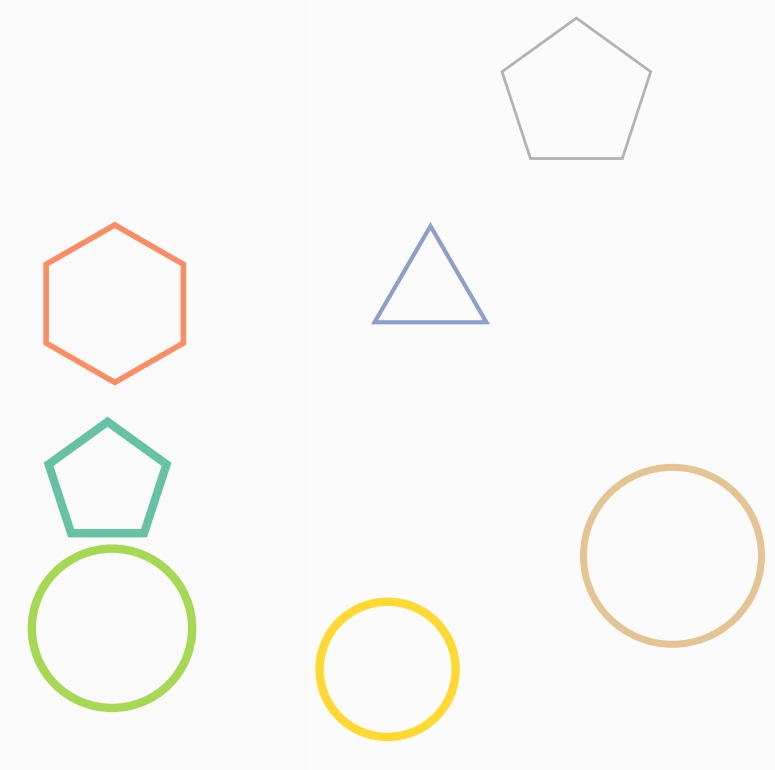[{"shape": "pentagon", "thickness": 3, "radius": 0.4, "center": [0.139, 0.372]}, {"shape": "hexagon", "thickness": 2, "radius": 0.51, "center": [0.148, 0.606]}, {"shape": "triangle", "thickness": 1.5, "radius": 0.42, "center": [0.555, 0.623]}, {"shape": "circle", "thickness": 3, "radius": 0.52, "center": [0.145, 0.184]}, {"shape": "circle", "thickness": 3, "radius": 0.44, "center": [0.5, 0.131]}, {"shape": "circle", "thickness": 2.5, "radius": 0.57, "center": [0.868, 0.278]}, {"shape": "pentagon", "thickness": 1, "radius": 0.5, "center": [0.744, 0.876]}]